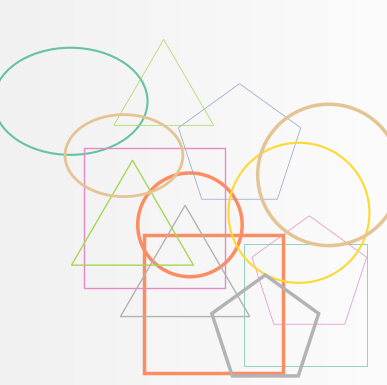[{"shape": "oval", "thickness": 1.5, "radius": 0.99, "center": [0.182, 0.737]}, {"shape": "square", "thickness": 0.5, "radius": 0.79, "center": [0.788, 0.208]}, {"shape": "square", "thickness": 2.5, "radius": 0.9, "center": [0.551, 0.21]}, {"shape": "circle", "thickness": 2.5, "radius": 0.67, "center": [0.49, 0.416]}, {"shape": "pentagon", "thickness": 0.5, "radius": 0.83, "center": [0.618, 0.617]}, {"shape": "pentagon", "thickness": 0.5, "radius": 0.78, "center": [0.798, 0.284]}, {"shape": "square", "thickness": 1, "radius": 0.91, "center": [0.398, 0.434]}, {"shape": "triangle", "thickness": 0.5, "radius": 0.74, "center": [0.423, 0.749]}, {"shape": "triangle", "thickness": 1, "radius": 0.91, "center": [0.342, 0.402]}, {"shape": "circle", "thickness": 1.5, "radius": 0.91, "center": [0.771, 0.447]}, {"shape": "oval", "thickness": 2, "radius": 0.76, "center": [0.32, 0.596]}, {"shape": "circle", "thickness": 2.5, "radius": 0.92, "center": [0.849, 0.546]}, {"shape": "pentagon", "thickness": 2.5, "radius": 0.72, "center": [0.685, 0.141]}, {"shape": "triangle", "thickness": 1, "radius": 0.96, "center": [0.478, 0.274]}]